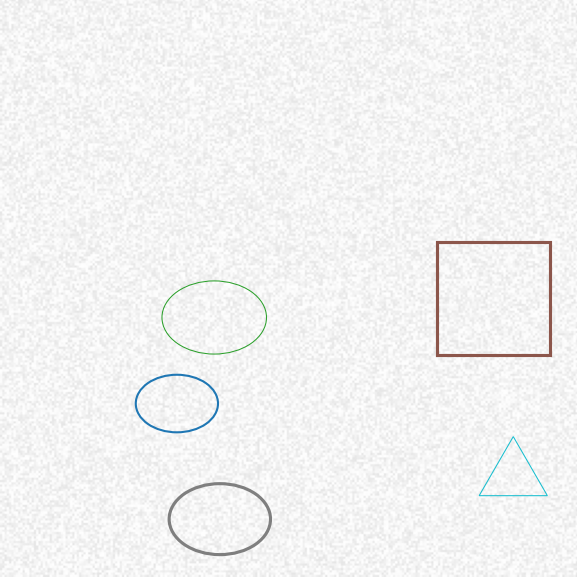[{"shape": "oval", "thickness": 1, "radius": 0.36, "center": [0.306, 0.3]}, {"shape": "oval", "thickness": 0.5, "radius": 0.45, "center": [0.371, 0.449]}, {"shape": "square", "thickness": 1.5, "radius": 0.49, "center": [0.854, 0.482]}, {"shape": "oval", "thickness": 1.5, "radius": 0.44, "center": [0.381, 0.1]}, {"shape": "triangle", "thickness": 0.5, "radius": 0.34, "center": [0.889, 0.175]}]